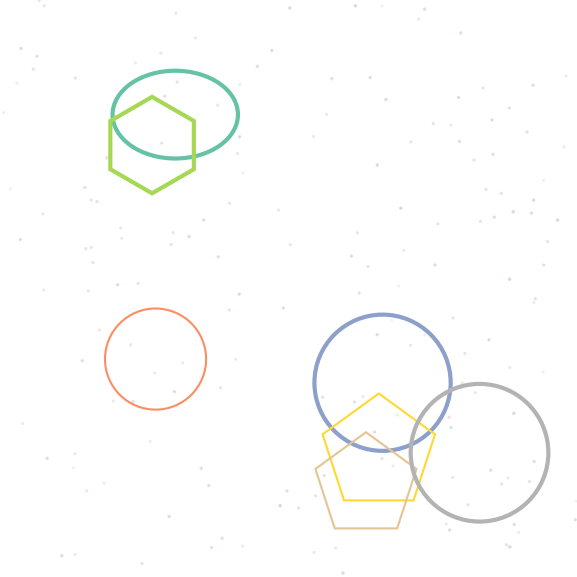[{"shape": "oval", "thickness": 2, "radius": 0.54, "center": [0.303, 0.801]}, {"shape": "circle", "thickness": 1, "radius": 0.44, "center": [0.269, 0.377]}, {"shape": "circle", "thickness": 2, "radius": 0.59, "center": [0.662, 0.336]}, {"shape": "hexagon", "thickness": 2, "radius": 0.42, "center": [0.263, 0.748]}, {"shape": "pentagon", "thickness": 1, "radius": 0.51, "center": [0.656, 0.215]}, {"shape": "pentagon", "thickness": 1, "radius": 0.46, "center": [0.634, 0.159]}, {"shape": "circle", "thickness": 2, "radius": 0.6, "center": [0.83, 0.215]}]